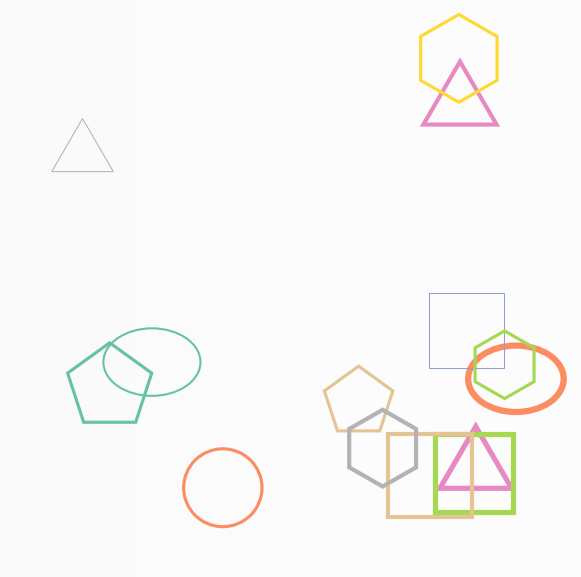[{"shape": "pentagon", "thickness": 1.5, "radius": 0.38, "center": [0.189, 0.33]}, {"shape": "oval", "thickness": 1, "radius": 0.42, "center": [0.261, 0.372]}, {"shape": "circle", "thickness": 1.5, "radius": 0.34, "center": [0.383, 0.155]}, {"shape": "oval", "thickness": 3, "radius": 0.41, "center": [0.888, 0.343]}, {"shape": "square", "thickness": 0.5, "radius": 0.32, "center": [0.802, 0.426]}, {"shape": "triangle", "thickness": 2, "radius": 0.36, "center": [0.791, 0.82]}, {"shape": "triangle", "thickness": 2.5, "radius": 0.36, "center": [0.819, 0.189]}, {"shape": "hexagon", "thickness": 1.5, "radius": 0.29, "center": [0.868, 0.368]}, {"shape": "square", "thickness": 2.5, "radius": 0.34, "center": [0.815, 0.18]}, {"shape": "hexagon", "thickness": 1.5, "radius": 0.38, "center": [0.789, 0.898]}, {"shape": "square", "thickness": 2, "radius": 0.36, "center": [0.74, 0.176]}, {"shape": "pentagon", "thickness": 1.5, "radius": 0.31, "center": [0.617, 0.303]}, {"shape": "triangle", "thickness": 0.5, "radius": 0.31, "center": [0.142, 0.733]}, {"shape": "hexagon", "thickness": 2, "radius": 0.33, "center": [0.658, 0.223]}]